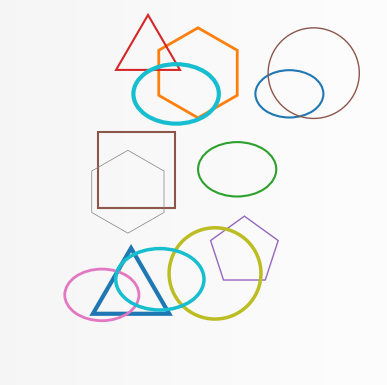[{"shape": "triangle", "thickness": 3, "radius": 0.57, "center": [0.338, 0.242]}, {"shape": "oval", "thickness": 1.5, "radius": 0.44, "center": [0.747, 0.756]}, {"shape": "hexagon", "thickness": 2, "radius": 0.58, "center": [0.511, 0.811]}, {"shape": "oval", "thickness": 1.5, "radius": 0.5, "center": [0.612, 0.56]}, {"shape": "triangle", "thickness": 1.5, "radius": 0.48, "center": [0.382, 0.866]}, {"shape": "pentagon", "thickness": 1, "radius": 0.46, "center": [0.631, 0.347]}, {"shape": "circle", "thickness": 1, "radius": 0.59, "center": [0.81, 0.81]}, {"shape": "square", "thickness": 1.5, "radius": 0.49, "center": [0.352, 0.558]}, {"shape": "oval", "thickness": 2, "radius": 0.48, "center": [0.263, 0.234]}, {"shape": "hexagon", "thickness": 0.5, "radius": 0.54, "center": [0.33, 0.502]}, {"shape": "circle", "thickness": 2.5, "radius": 0.59, "center": [0.555, 0.29]}, {"shape": "oval", "thickness": 2.5, "radius": 0.57, "center": [0.413, 0.275]}, {"shape": "oval", "thickness": 3, "radius": 0.55, "center": [0.454, 0.756]}]